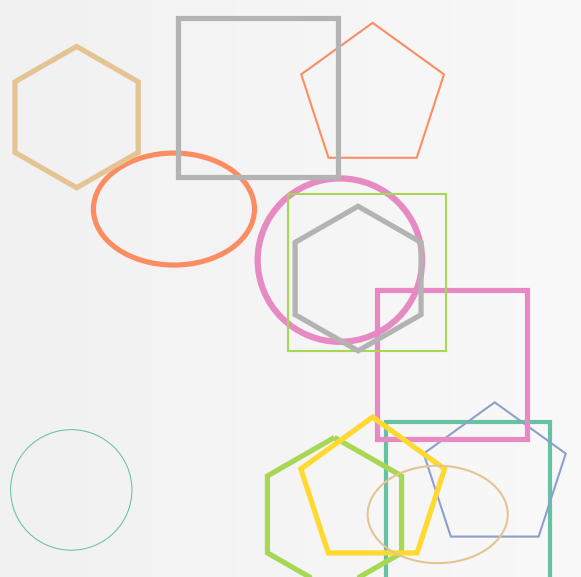[{"shape": "circle", "thickness": 0.5, "radius": 0.52, "center": [0.123, 0.151]}, {"shape": "square", "thickness": 2, "radius": 0.7, "center": [0.805, 0.127]}, {"shape": "oval", "thickness": 2.5, "radius": 0.69, "center": [0.299, 0.637]}, {"shape": "pentagon", "thickness": 1, "radius": 0.65, "center": [0.641, 0.83]}, {"shape": "pentagon", "thickness": 1, "radius": 0.64, "center": [0.851, 0.174]}, {"shape": "circle", "thickness": 3, "radius": 0.71, "center": [0.585, 0.549]}, {"shape": "square", "thickness": 2.5, "radius": 0.64, "center": [0.777, 0.368]}, {"shape": "hexagon", "thickness": 2.5, "radius": 0.67, "center": [0.575, 0.108]}, {"shape": "square", "thickness": 1, "radius": 0.68, "center": [0.632, 0.527]}, {"shape": "pentagon", "thickness": 2.5, "radius": 0.65, "center": [0.641, 0.147]}, {"shape": "oval", "thickness": 1, "radius": 0.6, "center": [0.753, 0.108]}, {"shape": "hexagon", "thickness": 2.5, "radius": 0.61, "center": [0.132, 0.796]}, {"shape": "square", "thickness": 2.5, "radius": 0.69, "center": [0.444, 0.83]}, {"shape": "hexagon", "thickness": 2.5, "radius": 0.63, "center": [0.616, 0.517]}]